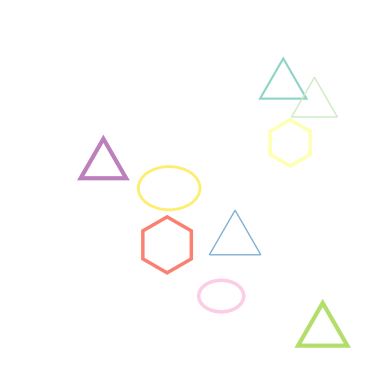[{"shape": "triangle", "thickness": 1.5, "radius": 0.35, "center": [0.736, 0.779]}, {"shape": "hexagon", "thickness": 2.5, "radius": 0.3, "center": [0.754, 0.629]}, {"shape": "hexagon", "thickness": 2.5, "radius": 0.36, "center": [0.434, 0.364]}, {"shape": "triangle", "thickness": 1, "radius": 0.39, "center": [0.611, 0.377]}, {"shape": "triangle", "thickness": 3, "radius": 0.37, "center": [0.838, 0.139]}, {"shape": "oval", "thickness": 2.5, "radius": 0.29, "center": [0.575, 0.231]}, {"shape": "triangle", "thickness": 3, "radius": 0.34, "center": [0.269, 0.571]}, {"shape": "triangle", "thickness": 1, "radius": 0.34, "center": [0.817, 0.73]}, {"shape": "oval", "thickness": 2, "radius": 0.4, "center": [0.439, 0.511]}]